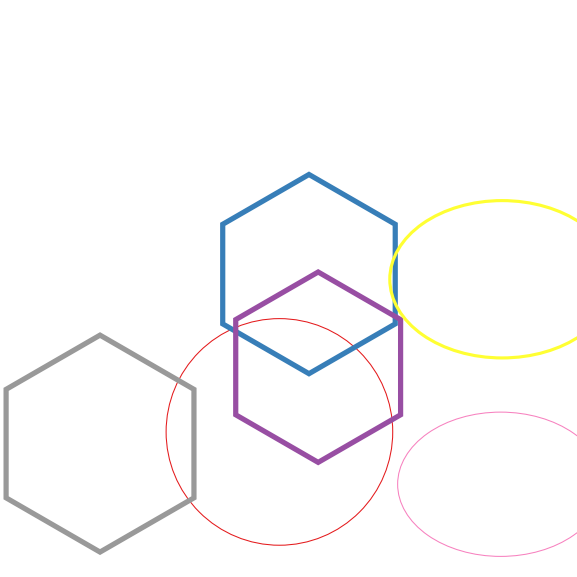[{"shape": "circle", "thickness": 0.5, "radius": 0.98, "center": [0.484, 0.251]}, {"shape": "hexagon", "thickness": 2.5, "radius": 0.86, "center": [0.535, 0.525]}, {"shape": "hexagon", "thickness": 2.5, "radius": 0.82, "center": [0.551, 0.363]}, {"shape": "oval", "thickness": 1.5, "radius": 0.97, "center": [0.87, 0.516]}, {"shape": "oval", "thickness": 0.5, "radius": 0.89, "center": [0.867, 0.161]}, {"shape": "hexagon", "thickness": 2.5, "radius": 0.94, "center": [0.173, 0.231]}]